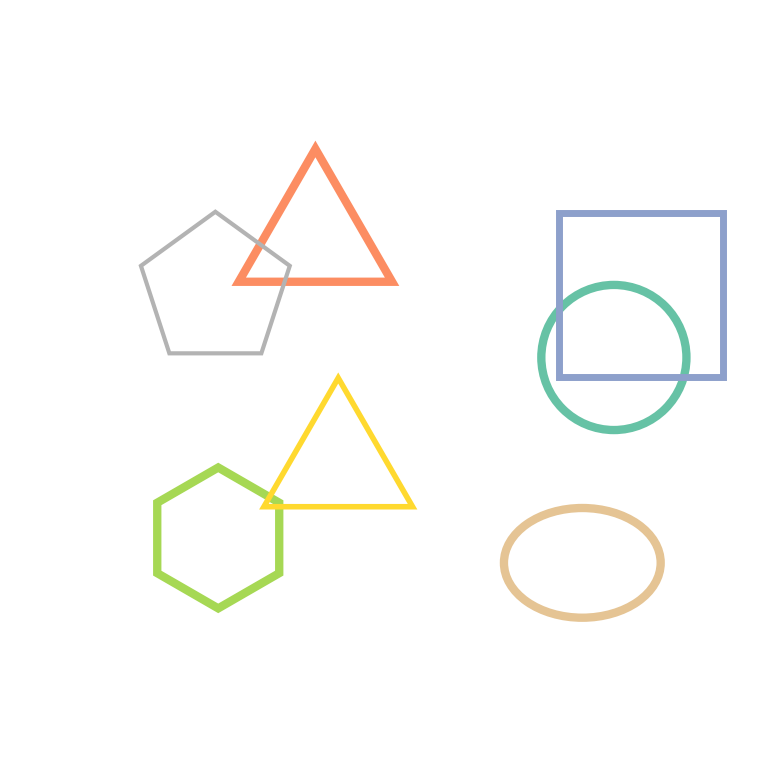[{"shape": "circle", "thickness": 3, "radius": 0.47, "center": [0.797, 0.536]}, {"shape": "triangle", "thickness": 3, "radius": 0.57, "center": [0.41, 0.692]}, {"shape": "square", "thickness": 2.5, "radius": 0.53, "center": [0.832, 0.617]}, {"shape": "hexagon", "thickness": 3, "radius": 0.46, "center": [0.283, 0.301]}, {"shape": "triangle", "thickness": 2, "radius": 0.56, "center": [0.439, 0.398]}, {"shape": "oval", "thickness": 3, "radius": 0.51, "center": [0.756, 0.269]}, {"shape": "pentagon", "thickness": 1.5, "radius": 0.51, "center": [0.28, 0.623]}]